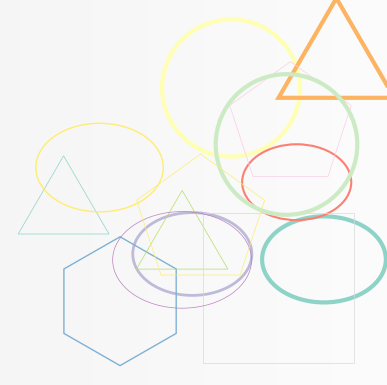[{"shape": "triangle", "thickness": 0.5, "radius": 0.68, "center": [0.164, 0.46]}, {"shape": "oval", "thickness": 3, "radius": 0.8, "center": [0.836, 0.326]}, {"shape": "circle", "thickness": 3, "radius": 0.89, "center": [0.596, 0.771]}, {"shape": "oval", "thickness": 2, "radius": 0.77, "center": [0.496, 0.34]}, {"shape": "oval", "thickness": 1.5, "radius": 0.7, "center": [0.766, 0.527]}, {"shape": "hexagon", "thickness": 1, "radius": 0.84, "center": [0.31, 0.218]}, {"shape": "triangle", "thickness": 3, "radius": 0.86, "center": [0.868, 0.832]}, {"shape": "triangle", "thickness": 0.5, "radius": 0.68, "center": [0.47, 0.369]}, {"shape": "pentagon", "thickness": 0.5, "radius": 0.82, "center": [0.75, 0.675]}, {"shape": "square", "thickness": 0.5, "radius": 0.98, "center": [0.718, 0.253]}, {"shape": "oval", "thickness": 0.5, "radius": 0.9, "center": [0.47, 0.325]}, {"shape": "circle", "thickness": 3, "radius": 0.91, "center": [0.739, 0.625]}, {"shape": "pentagon", "thickness": 0.5, "radius": 0.87, "center": [0.518, 0.426]}, {"shape": "oval", "thickness": 1, "radius": 0.82, "center": [0.257, 0.565]}]